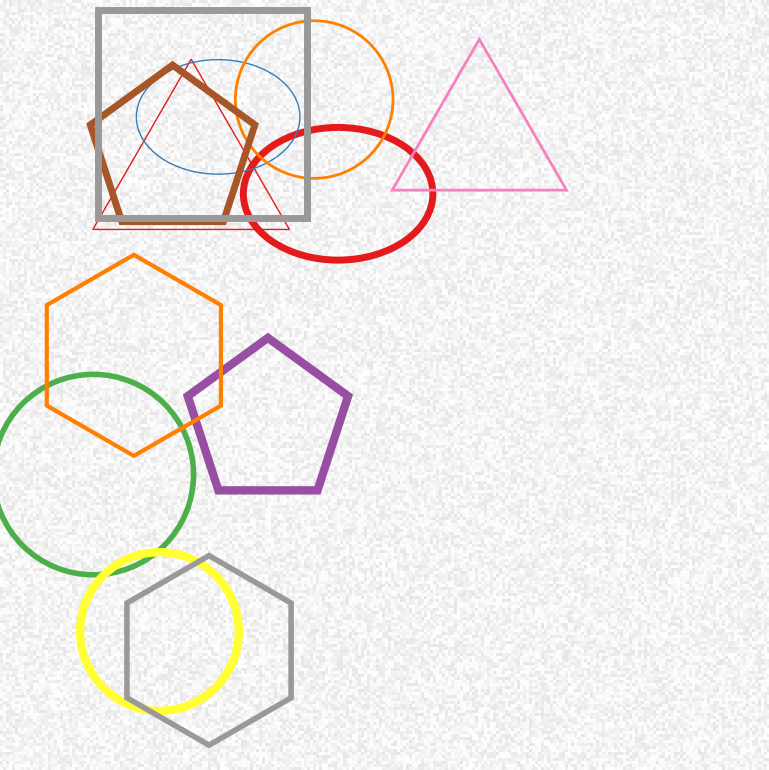[{"shape": "triangle", "thickness": 0.5, "radius": 0.74, "center": [0.248, 0.776]}, {"shape": "oval", "thickness": 2.5, "radius": 0.62, "center": [0.439, 0.748]}, {"shape": "oval", "thickness": 0.5, "radius": 0.53, "center": [0.283, 0.848]}, {"shape": "circle", "thickness": 2, "radius": 0.65, "center": [0.121, 0.384]}, {"shape": "pentagon", "thickness": 3, "radius": 0.55, "center": [0.348, 0.452]}, {"shape": "hexagon", "thickness": 1.5, "radius": 0.65, "center": [0.174, 0.539]}, {"shape": "circle", "thickness": 1, "radius": 0.51, "center": [0.408, 0.871]}, {"shape": "circle", "thickness": 3, "radius": 0.52, "center": [0.207, 0.18]}, {"shape": "pentagon", "thickness": 2.5, "radius": 0.56, "center": [0.224, 0.803]}, {"shape": "triangle", "thickness": 1, "radius": 0.65, "center": [0.623, 0.818]}, {"shape": "hexagon", "thickness": 2, "radius": 0.62, "center": [0.271, 0.155]}, {"shape": "square", "thickness": 2.5, "radius": 0.68, "center": [0.263, 0.851]}]